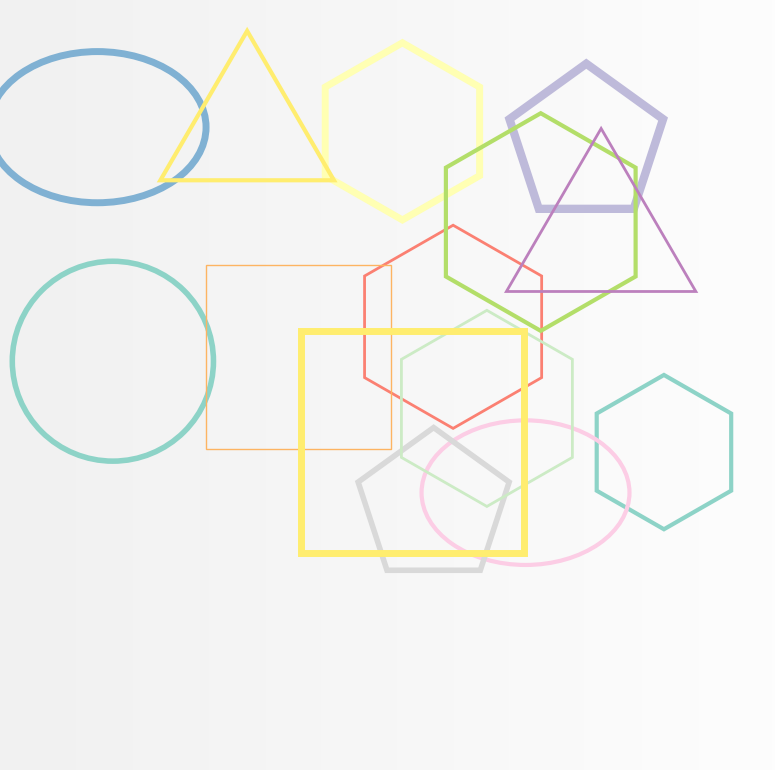[{"shape": "circle", "thickness": 2, "radius": 0.65, "center": [0.146, 0.531]}, {"shape": "hexagon", "thickness": 1.5, "radius": 0.5, "center": [0.857, 0.413]}, {"shape": "hexagon", "thickness": 2.5, "radius": 0.58, "center": [0.519, 0.829]}, {"shape": "pentagon", "thickness": 3, "radius": 0.52, "center": [0.756, 0.813]}, {"shape": "hexagon", "thickness": 1, "radius": 0.66, "center": [0.585, 0.576]}, {"shape": "oval", "thickness": 2.5, "radius": 0.7, "center": [0.126, 0.835]}, {"shape": "square", "thickness": 0.5, "radius": 0.6, "center": [0.386, 0.537]}, {"shape": "hexagon", "thickness": 1.5, "radius": 0.71, "center": [0.698, 0.712]}, {"shape": "oval", "thickness": 1.5, "radius": 0.67, "center": [0.678, 0.36]}, {"shape": "pentagon", "thickness": 2, "radius": 0.51, "center": [0.56, 0.342]}, {"shape": "triangle", "thickness": 1, "radius": 0.71, "center": [0.776, 0.692]}, {"shape": "hexagon", "thickness": 1, "radius": 0.64, "center": [0.628, 0.47]}, {"shape": "triangle", "thickness": 1.5, "radius": 0.65, "center": [0.319, 0.831]}, {"shape": "square", "thickness": 2.5, "radius": 0.72, "center": [0.532, 0.426]}]